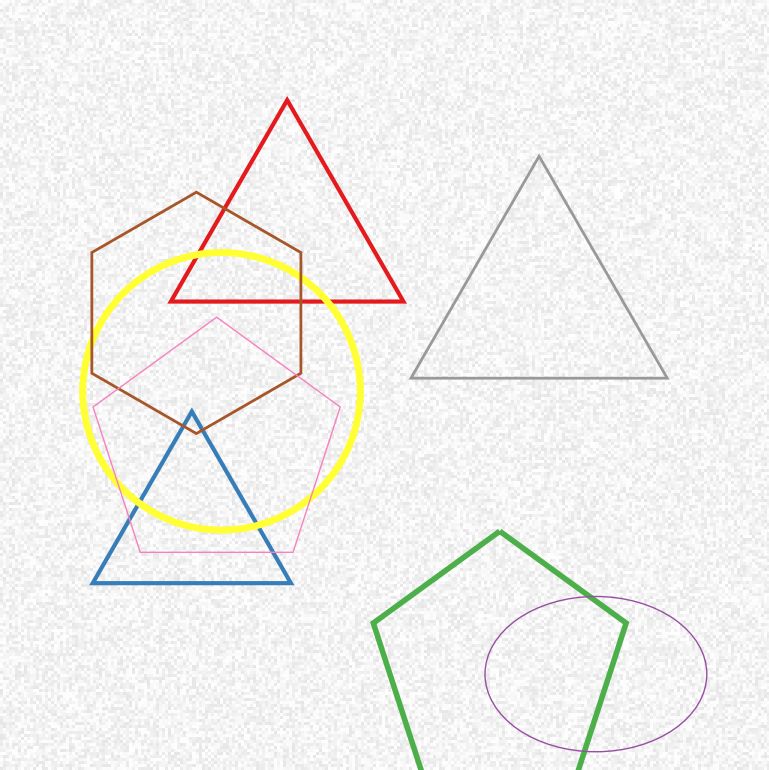[{"shape": "triangle", "thickness": 1.5, "radius": 0.87, "center": [0.373, 0.696]}, {"shape": "triangle", "thickness": 1.5, "radius": 0.74, "center": [0.249, 0.317]}, {"shape": "pentagon", "thickness": 2, "radius": 0.86, "center": [0.649, 0.137]}, {"shape": "oval", "thickness": 0.5, "radius": 0.72, "center": [0.774, 0.125]}, {"shape": "circle", "thickness": 2.5, "radius": 0.9, "center": [0.288, 0.492]}, {"shape": "hexagon", "thickness": 1, "radius": 0.78, "center": [0.255, 0.594]}, {"shape": "pentagon", "thickness": 0.5, "radius": 0.84, "center": [0.281, 0.419]}, {"shape": "triangle", "thickness": 1, "radius": 0.96, "center": [0.7, 0.605]}]